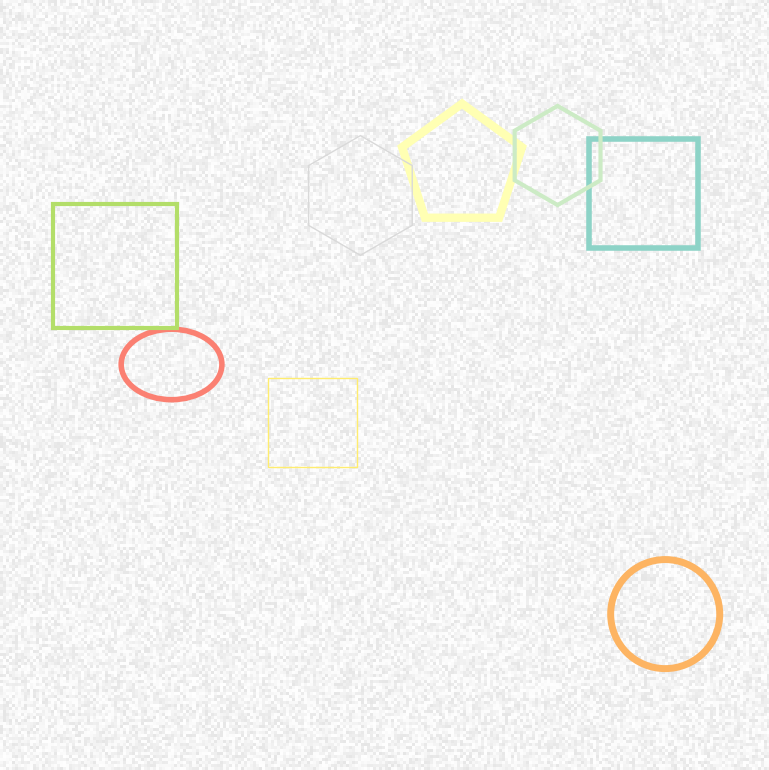[{"shape": "square", "thickness": 2, "radius": 0.35, "center": [0.836, 0.749]}, {"shape": "pentagon", "thickness": 3, "radius": 0.41, "center": [0.6, 0.784]}, {"shape": "oval", "thickness": 2, "radius": 0.33, "center": [0.223, 0.527]}, {"shape": "circle", "thickness": 2.5, "radius": 0.35, "center": [0.864, 0.202]}, {"shape": "square", "thickness": 1.5, "radius": 0.4, "center": [0.15, 0.654]}, {"shape": "hexagon", "thickness": 0.5, "radius": 0.39, "center": [0.468, 0.746]}, {"shape": "hexagon", "thickness": 1.5, "radius": 0.32, "center": [0.724, 0.798]}, {"shape": "square", "thickness": 0.5, "radius": 0.29, "center": [0.406, 0.451]}]